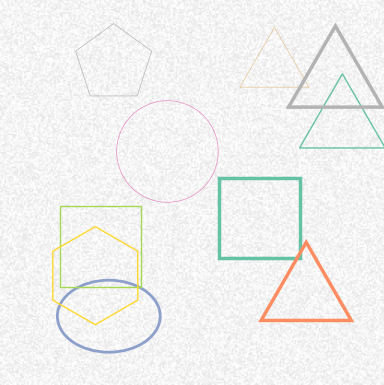[{"shape": "triangle", "thickness": 1, "radius": 0.64, "center": [0.889, 0.68]}, {"shape": "square", "thickness": 2.5, "radius": 0.52, "center": [0.674, 0.434]}, {"shape": "triangle", "thickness": 2.5, "radius": 0.68, "center": [0.795, 0.235]}, {"shape": "oval", "thickness": 2, "radius": 0.67, "center": [0.283, 0.179]}, {"shape": "circle", "thickness": 0.5, "radius": 0.66, "center": [0.435, 0.606]}, {"shape": "square", "thickness": 1, "radius": 0.53, "center": [0.262, 0.36]}, {"shape": "hexagon", "thickness": 1, "radius": 0.64, "center": [0.248, 0.284]}, {"shape": "triangle", "thickness": 0.5, "radius": 0.52, "center": [0.713, 0.825]}, {"shape": "triangle", "thickness": 2.5, "radius": 0.7, "center": [0.871, 0.792]}, {"shape": "pentagon", "thickness": 0.5, "radius": 0.52, "center": [0.295, 0.835]}]